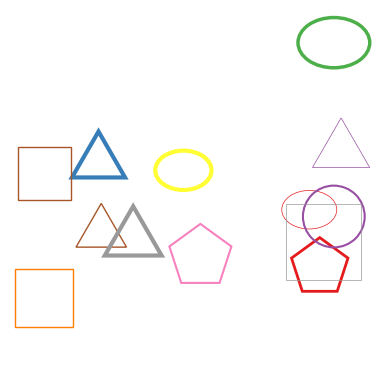[{"shape": "oval", "thickness": 0.5, "radius": 0.36, "center": [0.803, 0.455]}, {"shape": "pentagon", "thickness": 2, "radius": 0.39, "center": [0.831, 0.306]}, {"shape": "triangle", "thickness": 3, "radius": 0.4, "center": [0.256, 0.579]}, {"shape": "oval", "thickness": 2.5, "radius": 0.47, "center": [0.867, 0.889]}, {"shape": "circle", "thickness": 1.5, "radius": 0.4, "center": [0.867, 0.438]}, {"shape": "triangle", "thickness": 0.5, "radius": 0.43, "center": [0.886, 0.608]}, {"shape": "square", "thickness": 1, "radius": 0.38, "center": [0.115, 0.227]}, {"shape": "oval", "thickness": 3, "radius": 0.36, "center": [0.476, 0.558]}, {"shape": "square", "thickness": 1, "radius": 0.34, "center": [0.115, 0.549]}, {"shape": "triangle", "thickness": 1, "radius": 0.38, "center": [0.263, 0.396]}, {"shape": "pentagon", "thickness": 1.5, "radius": 0.42, "center": [0.521, 0.334]}, {"shape": "square", "thickness": 0.5, "radius": 0.49, "center": [0.841, 0.372]}, {"shape": "triangle", "thickness": 3, "radius": 0.43, "center": [0.346, 0.379]}]